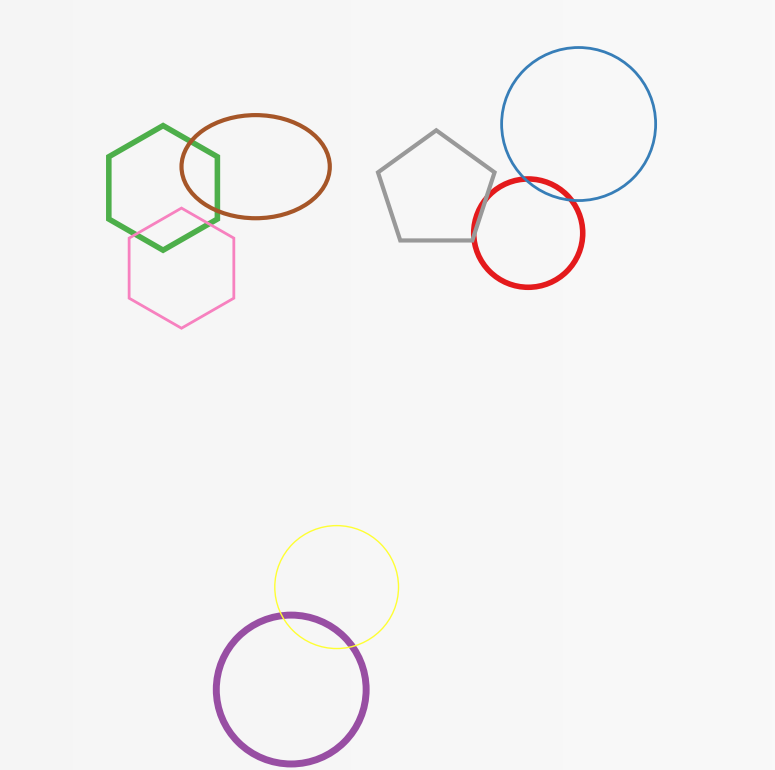[{"shape": "circle", "thickness": 2, "radius": 0.35, "center": [0.682, 0.697]}, {"shape": "circle", "thickness": 1, "radius": 0.5, "center": [0.747, 0.839]}, {"shape": "hexagon", "thickness": 2, "radius": 0.4, "center": [0.21, 0.756]}, {"shape": "circle", "thickness": 2.5, "radius": 0.48, "center": [0.376, 0.105]}, {"shape": "circle", "thickness": 0.5, "radius": 0.4, "center": [0.434, 0.238]}, {"shape": "oval", "thickness": 1.5, "radius": 0.48, "center": [0.33, 0.784]}, {"shape": "hexagon", "thickness": 1, "radius": 0.39, "center": [0.234, 0.652]}, {"shape": "pentagon", "thickness": 1.5, "radius": 0.4, "center": [0.563, 0.752]}]